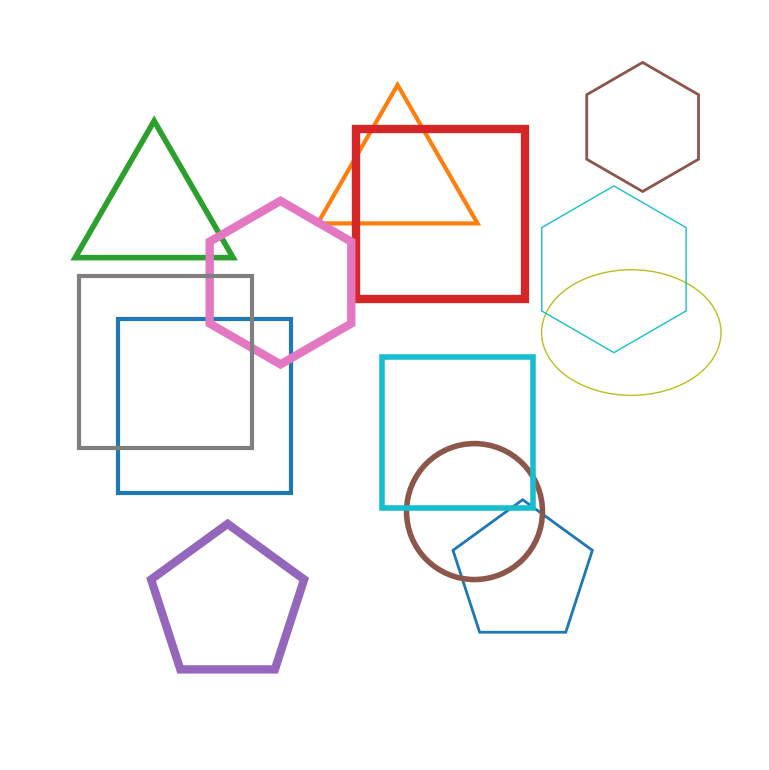[{"shape": "pentagon", "thickness": 1, "radius": 0.48, "center": [0.679, 0.256]}, {"shape": "square", "thickness": 1.5, "radius": 0.56, "center": [0.266, 0.472]}, {"shape": "triangle", "thickness": 1.5, "radius": 0.6, "center": [0.516, 0.77]}, {"shape": "triangle", "thickness": 2, "radius": 0.59, "center": [0.2, 0.725]}, {"shape": "square", "thickness": 3, "radius": 0.55, "center": [0.572, 0.722]}, {"shape": "pentagon", "thickness": 3, "radius": 0.52, "center": [0.296, 0.215]}, {"shape": "hexagon", "thickness": 1, "radius": 0.42, "center": [0.835, 0.835]}, {"shape": "circle", "thickness": 2, "radius": 0.44, "center": [0.616, 0.336]}, {"shape": "hexagon", "thickness": 3, "radius": 0.53, "center": [0.364, 0.633]}, {"shape": "square", "thickness": 1.5, "radius": 0.56, "center": [0.215, 0.53]}, {"shape": "oval", "thickness": 0.5, "radius": 0.58, "center": [0.82, 0.568]}, {"shape": "square", "thickness": 2, "radius": 0.49, "center": [0.594, 0.438]}, {"shape": "hexagon", "thickness": 0.5, "radius": 0.54, "center": [0.797, 0.65]}]